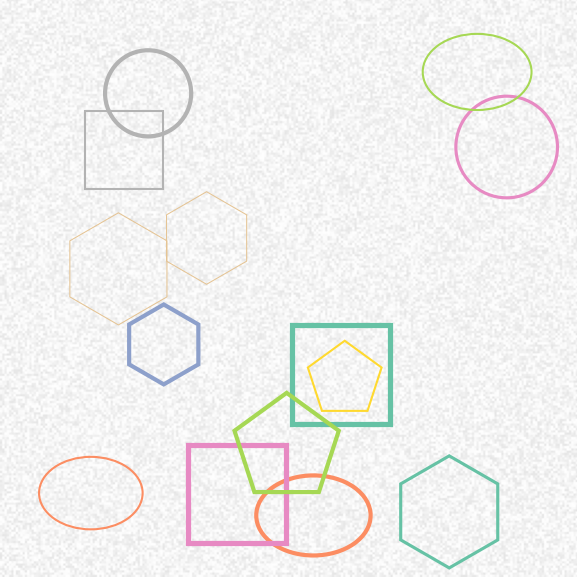[{"shape": "hexagon", "thickness": 1.5, "radius": 0.49, "center": [0.778, 0.113]}, {"shape": "square", "thickness": 2.5, "radius": 0.43, "center": [0.59, 0.35]}, {"shape": "oval", "thickness": 2, "radius": 0.5, "center": [0.543, 0.107]}, {"shape": "oval", "thickness": 1, "radius": 0.45, "center": [0.157, 0.145]}, {"shape": "hexagon", "thickness": 2, "radius": 0.35, "center": [0.284, 0.403]}, {"shape": "circle", "thickness": 1.5, "radius": 0.44, "center": [0.877, 0.745]}, {"shape": "square", "thickness": 2.5, "radius": 0.42, "center": [0.411, 0.144]}, {"shape": "oval", "thickness": 1, "radius": 0.47, "center": [0.826, 0.875]}, {"shape": "pentagon", "thickness": 2, "radius": 0.47, "center": [0.496, 0.224]}, {"shape": "pentagon", "thickness": 1, "radius": 0.34, "center": [0.597, 0.342]}, {"shape": "hexagon", "thickness": 0.5, "radius": 0.49, "center": [0.205, 0.534]}, {"shape": "hexagon", "thickness": 0.5, "radius": 0.4, "center": [0.358, 0.587]}, {"shape": "circle", "thickness": 2, "radius": 0.37, "center": [0.256, 0.838]}, {"shape": "square", "thickness": 1, "radius": 0.34, "center": [0.215, 0.74]}]